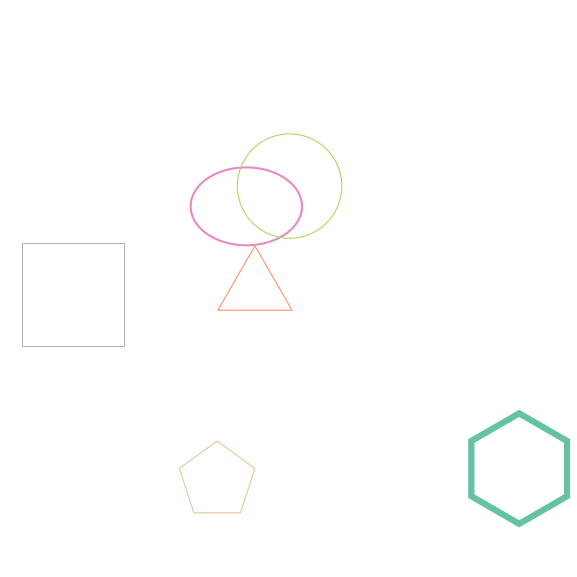[{"shape": "hexagon", "thickness": 3, "radius": 0.48, "center": [0.899, 0.188]}, {"shape": "triangle", "thickness": 0.5, "radius": 0.37, "center": [0.441, 0.499]}, {"shape": "oval", "thickness": 1, "radius": 0.48, "center": [0.427, 0.642]}, {"shape": "circle", "thickness": 0.5, "radius": 0.45, "center": [0.502, 0.677]}, {"shape": "pentagon", "thickness": 0.5, "radius": 0.34, "center": [0.376, 0.167]}, {"shape": "square", "thickness": 0.5, "radius": 0.44, "center": [0.127, 0.489]}]